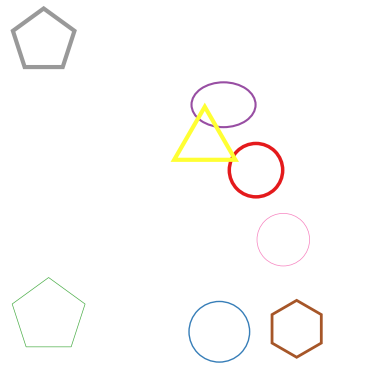[{"shape": "circle", "thickness": 2.5, "radius": 0.35, "center": [0.665, 0.558]}, {"shape": "circle", "thickness": 1, "radius": 0.39, "center": [0.57, 0.138]}, {"shape": "pentagon", "thickness": 0.5, "radius": 0.5, "center": [0.126, 0.18]}, {"shape": "oval", "thickness": 1.5, "radius": 0.42, "center": [0.581, 0.728]}, {"shape": "triangle", "thickness": 3, "radius": 0.46, "center": [0.532, 0.631]}, {"shape": "hexagon", "thickness": 2, "radius": 0.37, "center": [0.771, 0.146]}, {"shape": "circle", "thickness": 0.5, "radius": 0.34, "center": [0.736, 0.377]}, {"shape": "pentagon", "thickness": 3, "radius": 0.42, "center": [0.113, 0.894]}]